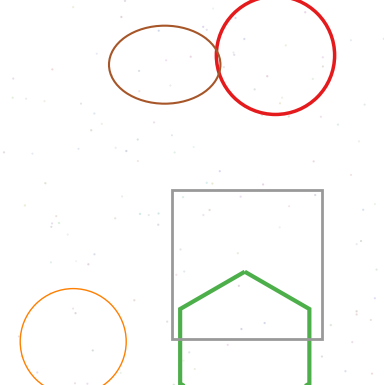[{"shape": "circle", "thickness": 2.5, "radius": 0.77, "center": [0.716, 0.856]}, {"shape": "hexagon", "thickness": 3, "radius": 0.97, "center": [0.636, 0.1]}, {"shape": "circle", "thickness": 1, "radius": 0.69, "center": [0.19, 0.113]}, {"shape": "oval", "thickness": 1.5, "radius": 0.72, "center": [0.428, 0.832]}, {"shape": "square", "thickness": 2, "radius": 0.97, "center": [0.641, 0.313]}]